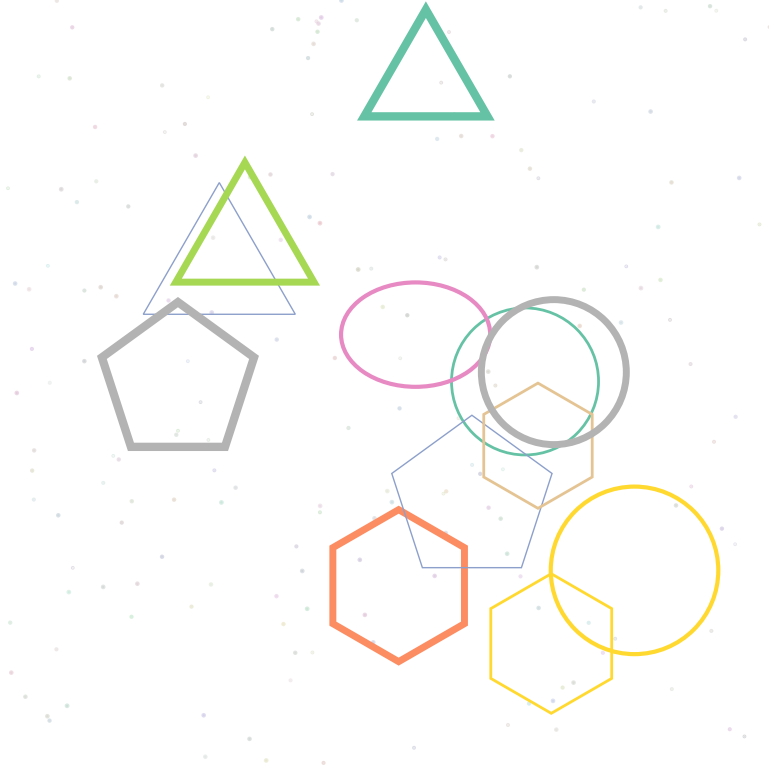[{"shape": "circle", "thickness": 1, "radius": 0.48, "center": [0.682, 0.505]}, {"shape": "triangle", "thickness": 3, "radius": 0.46, "center": [0.553, 0.895]}, {"shape": "hexagon", "thickness": 2.5, "radius": 0.49, "center": [0.518, 0.239]}, {"shape": "triangle", "thickness": 0.5, "radius": 0.57, "center": [0.285, 0.649]}, {"shape": "pentagon", "thickness": 0.5, "radius": 0.55, "center": [0.613, 0.351]}, {"shape": "oval", "thickness": 1.5, "radius": 0.48, "center": [0.54, 0.565]}, {"shape": "triangle", "thickness": 2.5, "radius": 0.52, "center": [0.318, 0.685]}, {"shape": "hexagon", "thickness": 1, "radius": 0.45, "center": [0.716, 0.164]}, {"shape": "circle", "thickness": 1.5, "radius": 0.54, "center": [0.824, 0.259]}, {"shape": "hexagon", "thickness": 1, "radius": 0.41, "center": [0.699, 0.421]}, {"shape": "pentagon", "thickness": 3, "radius": 0.52, "center": [0.231, 0.504]}, {"shape": "circle", "thickness": 2.5, "radius": 0.47, "center": [0.719, 0.517]}]